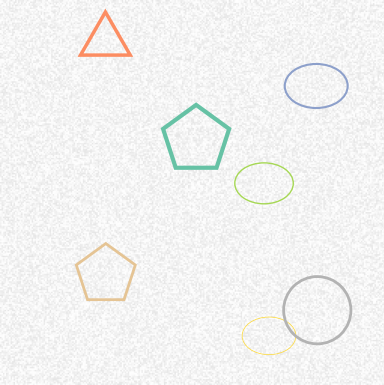[{"shape": "pentagon", "thickness": 3, "radius": 0.45, "center": [0.509, 0.637]}, {"shape": "triangle", "thickness": 2.5, "radius": 0.37, "center": [0.274, 0.894]}, {"shape": "oval", "thickness": 1.5, "radius": 0.41, "center": [0.821, 0.777]}, {"shape": "oval", "thickness": 1, "radius": 0.38, "center": [0.686, 0.524]}, {"shape": "oval", "thickness": 0.5, "radius": 0.35, "center": [0.699, 0.128]}, {"shape": "pentagon", "thickness": 2, "radius": 0.4, "center": [0.275, 0.287]}, {"shape": "circle", "thickness": 2, "radius": 0.44, "center": [0.824, 0.194]}]